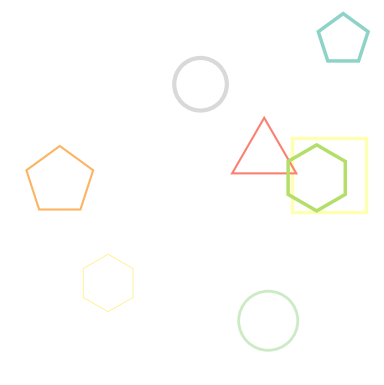[{"shape": "pentagon", "thickness": 2.5, "radius": 0.34, "center": [0.891, 0.897]}, {"shape": "square", "thickness": 2.5, "radius": 0.48, "center": [0.855, 0.546]}, {"shape": "triangle", "thickness": 1.5, "radius": 0.48, "center": [0.686, 0.598]}, {"shape": "pentagon", "thickness": 1.5, "radius": 0.46, "center": [0.155, 0.53]}, {"shape": "hexagon", "thickness": 2.5, "radius": 0.43, "center": [0.823, 0.538]}, {"shape": "circle", "thickness": 3, "radius": 0.34, "center": [0.521, 0.781]}, {"shape": "circle", "thickness": 2, "radius": 0.38, "center": [0.697, 0.167]}, {"shape": "hexagon", "thickness": 0.5, "radius": 0.37, "center": [0.281, 0.265]}]